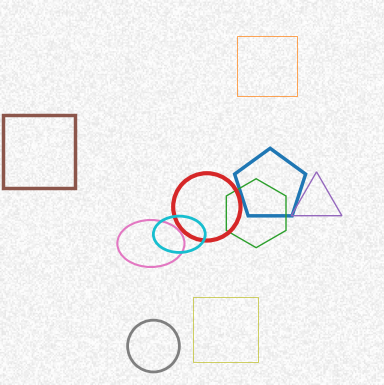[{"shape": "pentagon", "thickness": 2.5, "radius": 0.48, "center": [0.702, 0.518]}, {"shape": "square", "thickness": 0.5, "radius": 0.39, "center": [0.694, 0.828]}, {"shape": "hexagon", "thickness": 1, "radius": 0.45, "center": [0.665, 0.446]}, {"shape": "circle", "thickness": 3, "radius": 0.44, "center": [0.537, 0.463]}, {"shape": "triangle", "thickness": 1, "radius": 0.38, "center": [0.822, 0.478]}, {"shape": "square", "thickness": 2.5, "radius": 0.47, "center": [0.101, 0.606]}, {"shape": "oval", "thickness": 1.5, "radius": 0.44, "center": [0.392, 0.368]}, {"shape": "circle", "thickness": 2, "radius": 0.34, "center": [0.399, 0.101]}, {"shape": "square", "thickness": 0.5, "radius": 0.42, "center": [0.585, 0.145]}, {"shape": "oval", "thickness": 2, "radius": 0.34, "center": [0.466, 0.391]}]